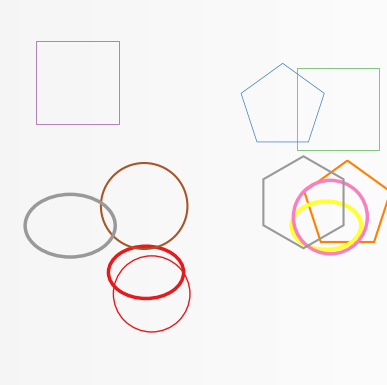[{"shape": "circle", "thickness": 1, "radius": 0.49, "center": [0.391, 0.237]}, {"shape": "oval", "thickness": 2.5, "radius": 0.49, "center": [0.377, 0.293]}, {"shape": "pentagon", "thickness": 0.5, "radius": 0.56, "center": [0.729, 0.723]}, {"shape": "square", "thickness": 0.5, "radius": 0.53, "center": [0.871, 0.717]}, {"shape": "square", "thickness": 0.5, "radius": 0.54, "center": [0.199, 0.785]}, {"shape": "pentagon", "thickness": 1.5, "radius": 0.58, "center": [0.897, 0.466]}, {"shape": "oval", "thickness": 3, "radius": 0.45, "center": [0.842, 0.414]}, {"shape": "circle", "thickness": 1.5, "radius": 0.56, "center": [0.372, 0.465]}, {"shape": "circle", "thickness": 2.5, "radius": 0.48, "center": [0.853, 0.436]}, {"shape": "hexagon", "thickness": 1.5, "radius": 0.6, "center": [0.783, 0.475]}, {"shape": "oval", "thickness": 2.5, "radius": 0.58, "center": [0.181, 0.414]}]